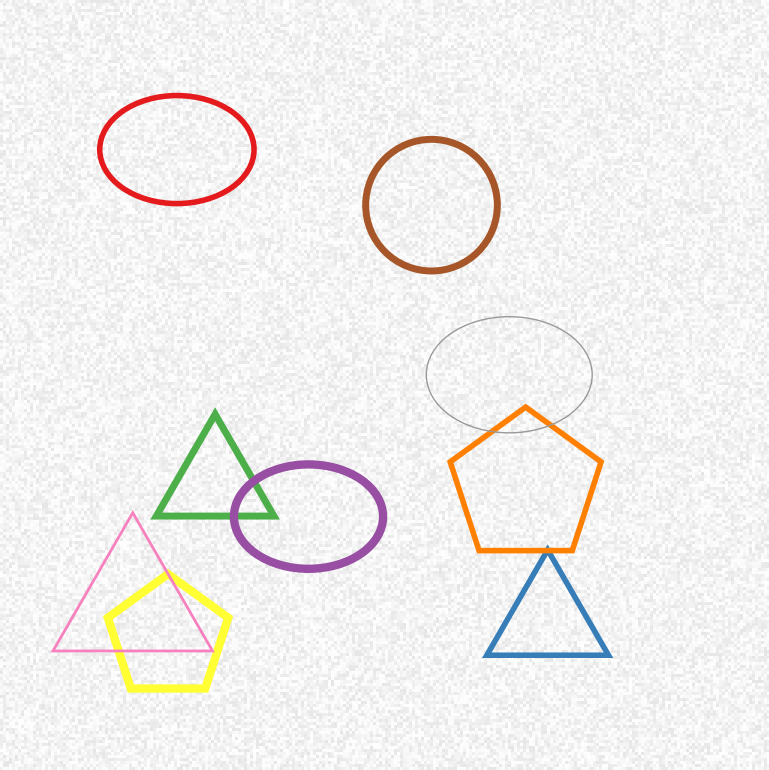[{"shape": "oval", "thickness": 2, "radius": 0.5, "center": [0.23, 0.806]}, {"shape": "triangle", "thickness": 2, "radius": 0.46, "center": [0.711, 0.195]}, {"shape": "triangle", "thickness": 2.5, "radius": 0.44, "center": [0.279, 0.374]}, {"shape": "oval", "thickness": 3, "radius": 0.48, "center": [0.401, 0.329]}, {"shape": "pentagon", "thickness": 2, "radius": 0.52, "center": [0.683, 0.368]}, {"shape": "pentagon", "thickness": 3, "radius": 0.41, "center": [0.218, 0.172]}, {"shape": "circle", "thickness": 2.5, "radius": 0.43, "center": [0.56, 0.734]}, {"shape": "triangle", "thickness": 1, "radius": 0.6, "center": [0.172, 0.214]}, {"shape": "oval", "thickness": 0.5, "radius": 0.54, "center": [0.661, 0.513]}]